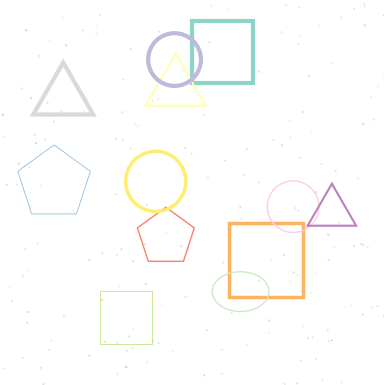[{"shape": "square", "thickness": 3, "radius": 0.4, "center": [0.578, 0.865]}, {"shape": "triangle", "thickness": 1.5, "radius": 0.45, "center": [0.456, 0.77]}, {"shape": "circle", "thickness": 3, "radius": 0.34, "center": [0.453, 0.845]}, {"shape": "pentagon", "thickness": 1, "radius": 0.39, "center": [0.431, 0.384]}, {"shape": "pentagon", "thickness": 0.5, "radius": 0.5, "center": [0.14, 0.524]}, {"shape": "square", "thickness": 2.5, "radius": 0.48, "center": [0.69, 0.324]}, {"shape": "square", "thickness": 0.5, "radius": 0.34, "center": [0.328, 0.176]}, {"shape": "circle", "thickness": 1, "radius": 0.34, "center": [0.761, 0.463]}, {"shape": "triangle", "thickness": 3, "radius": 0.45, "center": [0.164, 0.748]}, {"shape": "triangle", "thickness": 1.5, "radius": 0.36, "center": [0.862, 0.45]}, {"shape": "oval", "thickness": 1, "radius": 0.37, "center": [0.625, 0.243]}, {"shape": "circle", "thickness": 2.5, "radius": 0.39, "center": [0.405, 0.529]}]